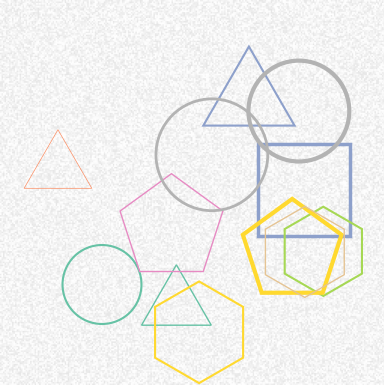[{"shape": "triangle", "thickness": 1, "radius": 0.52, "center": [0.458, 0.208]}, {"shape": "circle", "thickness": 1.5, "radius": 0.51, "center": [0.265, 0.261]}, {"shape": "triangle", "thickness": 0.5, "radius": 0.51, "center": [0.151, 0.562]}, {"shape": "square", "thickness": 2.5, "radius": 0.6, "center": [0.79, 0.506]}, {"shape": "triangle", "thickness": 1.5, "radius": 0.68, "center": [0.647, 0.742]}, {"shape": "pentagon", "thickness": 1, "radius": 0.7, "center": [0.445, 0.408]}, {"shape": "hexagon", "thickness": 1.5, "radius": 0.58, "center": [0.84, 0.347]}, {"shape": "pentagon", "thickness": 3, "radius": 0.67, "center": [0.759, 0.349]}, {"shape": "hexagon", "thickness": 1.5, "radius": 0.66, "center": [0.517, 0.137]}, {"shape": "hexagon", "thickness": 1, "radius": 0.59, "center": [0.792, 0.346]}, {"shape": "circle", "thickness": 3, "radius": 0.65, "center": [0.776, 0.712]}, {"shape": "circle", "thickness": 2, "radius": 0.73, "center": [0.55, 0.598]}]